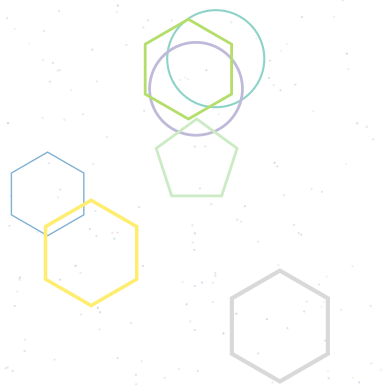[{"shape": "circle", "thickness": 1.5, "radius": 0.63, "center": [0.56, 0.848]}, {"shape": "circle", "thickness": 2, "radius": 0.6, "center": [0.509, 0.769]}, {"shape": "hexagon", "thickness": 1, "radius": 0.54, "center": [0.124, 0.496]}, {"shape": "hexagon", "thickness": 2, "radius": 0.65, "center": [0.489, 0.82]}, {"shape": "hexagon", "thickness": 3, "radius": 0.72, "center": [0.727, 0.153]}, {"shape": "pentagon", "thickness": 2, "radius": 0.55, "center": [0.511, 0.581]}, {"shape": "hexagon", "thickness": 2.5, "radius": 0.68, "center": [0.237, 0.343]}]